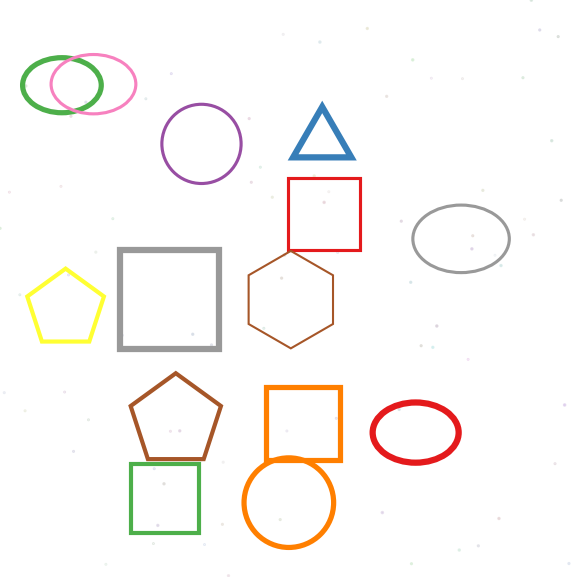[{"shape": "oval", "thickness": 3, "radius": 0.37, "center": [0.72, 0.25]}, {"shape": "square", "thickness": 1.5, "radius": 0.31, "center": [0.56, 0.629]}, {"shape": "triangle", "thickness": 3, "radius": 0.29, "center": [0.558, 0.756]}, {"shape": "square", "thickness": 2, "radius": 0.3, "center": [0.286, 0.136]}, {"shape": "oval", "thickness": 2.5, "radius": 0.34, "center": [0.107, 0.852]}, {"shape": "circle", "thickness": 1.5, "radius": 0.34, "center": [0.349, 0.75]}, {"shape": "square", "thickness": 2.5, "radius": 0.32, "center": [0.524, 0.266]}, {"shape": "circle", "thickness": 2.5, "radius": 0.39, "center": [0.5, 0.129]}, {"shape": "pentagon", "thickness": 2, "radius": 0.35, "center": [0.114, 0.464]}, {"shape": "pentagon", "thickness": 2, "radius": 0.41, "center": [0.304, 0.271]}, {"shape": "hexagon", "thickness": 1, "radius": 0.42, "center": [0.504, 0.48]}, {"shape": "oval", "thickness": 1.5, "radius": 0.37, "center": [0.162, 0.853]}, {"shape": "square", "thickness": 3, "radius": 0.43, "center": [0.293, 0.481]}, {"shape": "oval", "thickness": 1.5, "radius": 0.42, "center": [0.798, 0.586]}]